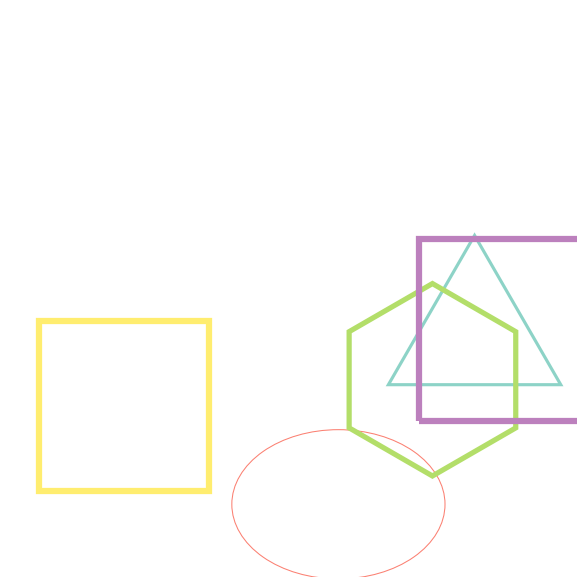[{"shape": "triangle", "thickness": 1.5, "radius": 0.86, "center": [0.822, 0.419]}, {"shape": "oval", "thickness": 0.5, "radius": 0.92, "center": [0.586, 0.126]}, {"shape": "hexagon", "thickness": 2.5, "radius": 0.83, "center": [0.749, 0.342]}, {"shape": "square", "thickness": 3, "radius": 0.79, "center": [0.882, 0.427]}, {"shape": "square", "thickness": 3, "radius": 0.74, "center": [0.215, 0.296]}]